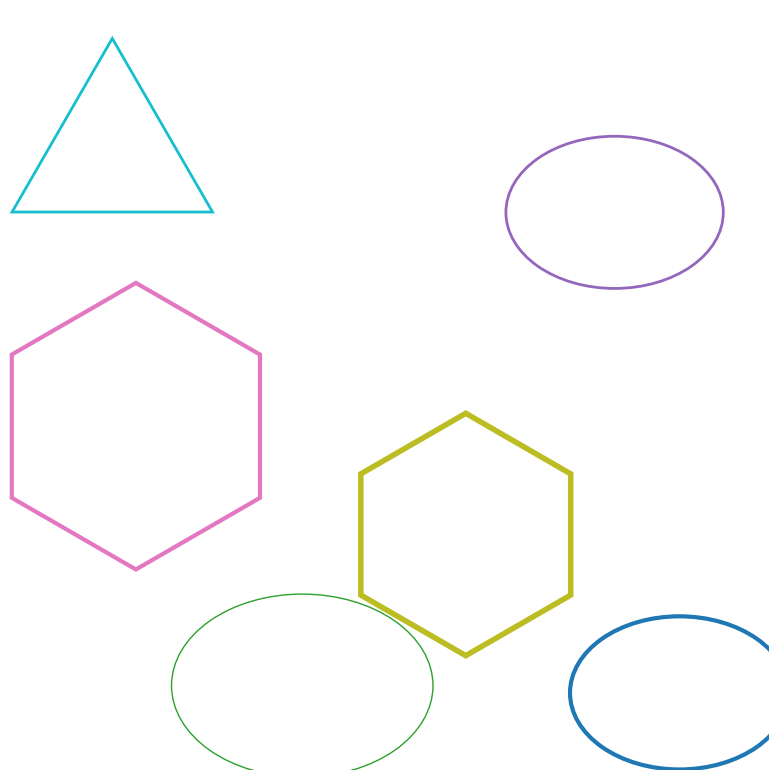[{"shape": "oval", "thickness": 1.5, "radius": 0.71, "center": [0.882, 0.1]}, {"shape": "oval", "thickness": 0.5, "radius": 0.85, "center": [0.393, 0.11]}, {"shape": "oval", "thickness": 1, "radius": 0.71, "center": [0.798, 0.724]}, {"shape": "hexagon", "thickness": 1.5, "radius": 0.93, "center": [0.176, 0.447]}, {"shape": "hexagon", "thickness": 2, "radius": 0.79, "center": [0.605, 0.306]}, {"shape": "triangle", "thickness": 1, "radius": 0.75, "center": [0.146, 0.8]}]